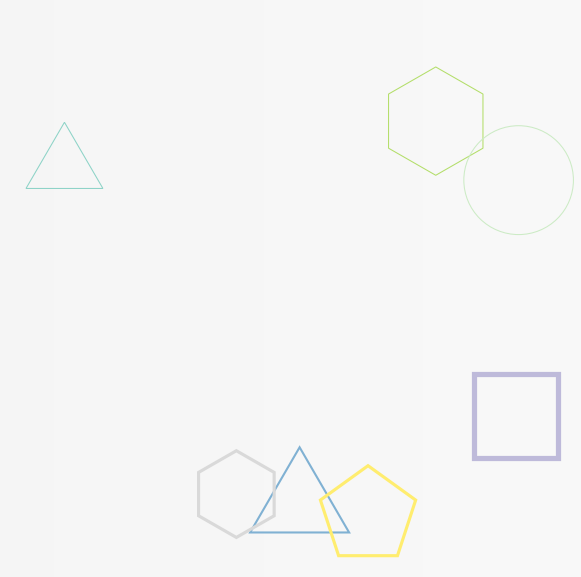[{"shape": "triangle", "thickness": 0.5, "radius": 0.38, "center": [0.111, 0.711]}, {"shape": "square", "thickness": 2.5, "radius": 0.36, "center": [0.888, 0.279]}, {"shape": "triangle", "thickness": 1, "radius": 0.49, "center": [0.515, 0.126]}, {"shape": "hexagon", "thickness": 0.5, "radius": 0.47, "center": [0.75, 0.789]}, {"shape": "hexagon", "thickness": 1.5, "radius": 0.38, "center": [0.407, 0.144]}, {"shape": "circle", "thickness": 0.5, "radius": 0.47, "center": [0.892, 0.687]}, {"shape": "pentagon", "thickness": 1.5, "radius": 0.43, "center": [0.633, 0.107]}]